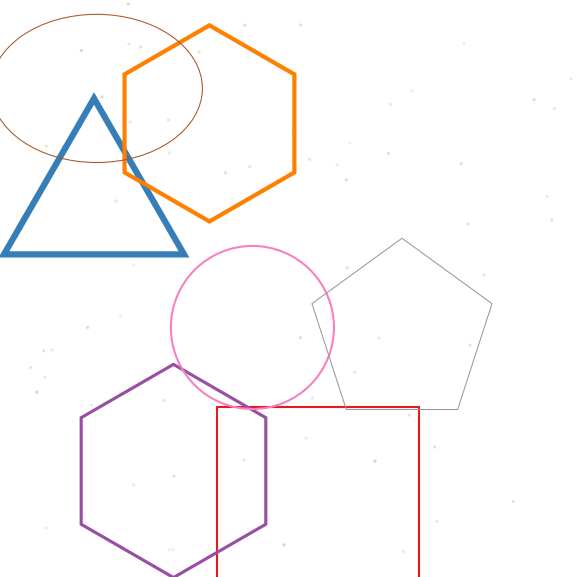[{"shape": "square", "thickness": 1, "radius": 0.87, "center": [0.551, 0.12]}, {"shape": "triangle", "thickness": 3, "radius": 0.9, "center": [0.163, 0.649]}, {"shape": "hexagon", "thickness": 1.5, "radius": 0.92, "center": [0.3, 0.184]}, {"shape": "hexagon", "thickness": 2, "radius": 0.85, "center": [0.363, 0.785]}, {"shape": "oval", "thickness": 0.5, "radius": 0.92, "center": [0.167, 0.846]}, {"shape": "circle", "thickness": 1, "radius": 0.71, "center": [0.437, 0.432]}, {"shape": "pentagon", "thickness": 0.5, "radius": 0.82, "center": [0.696, 0.423]}]